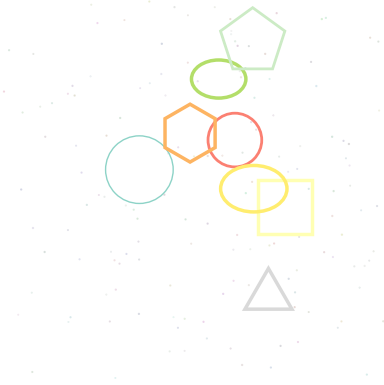[{"shape": "circle", "thickness": 1, "radius": 0.44, "center": [0.362, 0.559]}, {"shape": "square", "thickness": 2.5, "radius": 0.35, "center": [0.739, 0.463]}, {"shape": "circle", "thickness": 2, "radius": 0.35, "center": [0.61, 0.636]}, {"shape": "hexagon", "thickness": 2.5, "radius": 0.38, "center": [0.494, 0.654]}, {"shape": "oval", "thickness": 2.5, "radius": 0.35, "center": [0.568, 0.795]}, {"shape": "triangle", "thickness": 2.5, "radius": 0.35, "center": [0.697, 0.232]}, {"shape": "pentagon", "thickness": 2, "radius": 0.44, "center": [0.656, 0.892]}, {"shape": "oval", "thickness": 2.5, "radius": 0.43, "center": [0.659, 0.51]}]